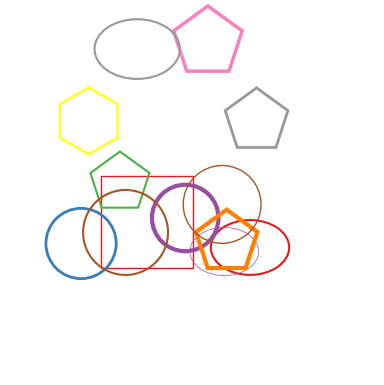[{"shape": "square", "thickness": 1, "radius": 0.59, "center": [0.381, 0.423]}, {"shape": "oval", "thickness": 1.5, "radius": 0.51, "center": [0.649, 0.357]}, {"shape": "circle", "thickness": 2, "radius": 0.46, "center": [0.211, 0.368]}, {"shape": "pentagon", "thickness": 1.5, "radius": 0.4, "center": [0.311, 0.526]}, {"shape": "oval", "thickness": 0.5, "radius": 0.45, "center": [0.582, 0.347]}, {"shape": "circle", "thickness": 3, "radius": 0.43, "center": [0.481, 0.434]}, {"shape": "pentagon", "thickness": 3, "radius": 0.42, "center": [0.589, 0.372]}, {"shape": "hexagon", "thickness": 2, "radius": 0.43, "center": [0.231, 0.686]}, {"shape": "circle", "thickness": 1.5, "radius": 0.55, "center": [0.326, 0.396]}, {"shape": "circle", "thickness": 1, "radius": 0.51, "center": [0.577, 0.469]}, {"shape": "pentagon", "thickness": 2.5, "radius": 0.47, "center": [0.54, 0.891]}, {"shape": "pentagon", "thickness": 2, "radius": 0.43, "center": [0.666, 0.686]}, {"shape": "oval", "thickness": 1.5, "radius": 0.55, "center": [0.356, 0.873]}]